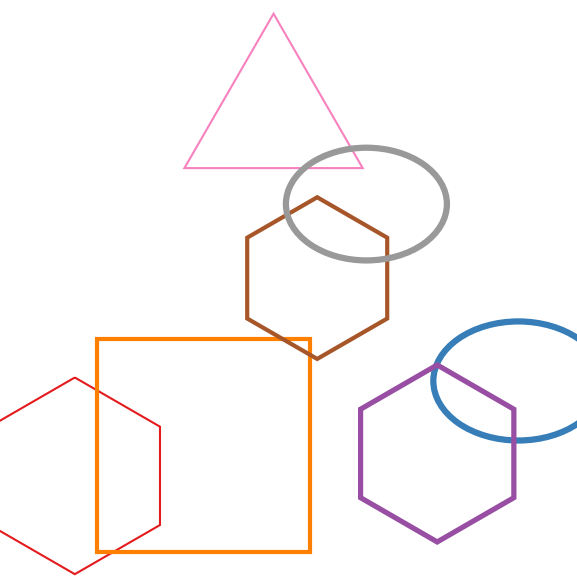[{"shape": "hexagon", "thickness": 1, "radius": 0.85, "center": [0.13, 0.175]}, {"shape": "oval", "thickness": 3, "radius": 0.74, "center": [0.898, 0.339]}, {"shape": "hexagon", "thickness": 2.5, "radius": 0.77, "center": [0.757, 0.214]}, {"shape": "square", "thickness": 2, "radius": 0.92, "center": [0.352, 0.228]}, {"shape": "hexagon", "thickness": 2, "radius": 0.7, "center": [0.549, 0.518]}, {"shape": "triangle", "thickness": 1, "radius": 0.89, "center": [0.474, 0.797]}, {"shape": "oval", "thickness": 3, "radius": 0.7, "center": [0.634, 0.646]}]